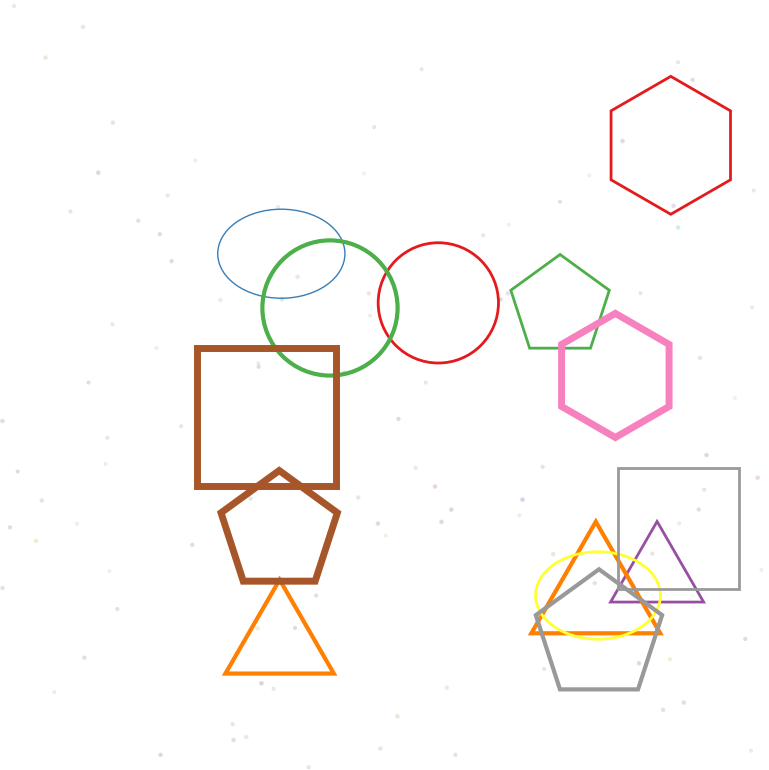[{"shape": "hexagon", "thickness": 1, "radius": 0.45, "center": [0.871, 0.811]}, {"shape": "circle", "thickness": 1, "radius": 0.39, "center": [0.569, 0.607]}, {"shape": "oval", "thickness": 0.5, "radius": 0.41, "center": [0.365, 0.671]}, {"shape": "pentagon", "thickness": 1, "radius": 0.34, "center": [0.727, 0.602]}, {"shape": "circle", "thickness": 1.5, "radius": 0.44, "center": [0.429, 0.6]}, {"shape": "triangle", "thickness": 1, "radius": 0.35, "center": [0.853, 0.253]}, {"shape": "triangle", "thickness": 1.5, "radius": 0.41, "center": [0.363, 0.166]}, {"shape": "triangle", "thickness": 1.5, "radius": 0.48, "center": [0.774, 0.226]}, {"shape": "oval", "thickness": 1, "radius": 0.41, "center": [0.777, 0.227]}, {"shape": "pentagon", "thickness": 2.5, "radius": 0.4, "center": [0.363, 0.309]}, {"shape": "square", "thickness": 2.5, "radius": 0.45, "center": [0.346, 0.458]}, {"shape": "hexagon", "thickness": 2.5, "radius": 0.4, "center": [0.799, 0.512]}, {"shape": "square", "thickness": 1, "radius": 0.39, "center": [0.881, 0.313]}, {"shape": "pentagon", "thickness": 1.5, "radius": 0.43, "center": [0.778, 0.174]}]